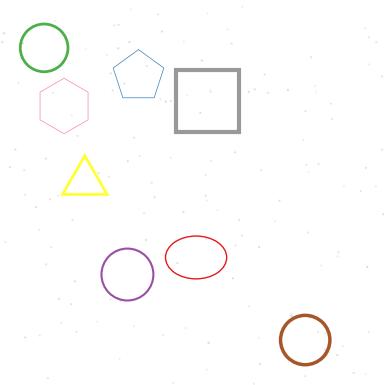[{"shape": "oval", "thickness": 1, "radius": 0.4, "center": [0.509, 0.331]}, {"shape": "pentagon", "thickness": 0.5, "radius": 0.35, "center": [0.36, 0.802]}, {"shape": "circle", "thickness": 2, "radius": 0.31, "center": [0.115, 0.876]}, {"shape": "circle", "thickness": 1.5, "radius": 0.34, "center": [0.331, 0.287]}, {"shape": "triangle", "thickness": 2, "radius": 0.33, "center": [0.22, 0.528]}, {"shape": "circle", "thickness": 2.5, "radius": 0.32, "center": [0.793, 0.117]}, {"shape": "hexagon", "thickness": 0.5, "radius": 0.36, "center": [0.166, 0.725]}, {"shape": "square", "thickness": 3, "radius": 0.41, "center": [0.539, 0.737]}]